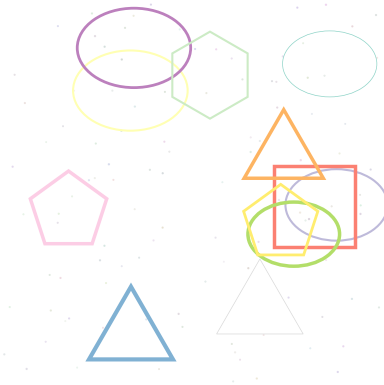[{"shape": "oval", "thickness": 0.5, "radius": 0.61, "center": [0.856, 0.834]}, {"shape": "oval", "thickness": 1.5, "radius": 0.74, "center": [0.339, 0.765]}, {"shape": "oval", "thickness": 1.5, "radius": 0.66, "center": [0.874, 0.468]}, {"shape": "square", "thickness": 2.5, "radius": 0.53, "center": [0.817, 0.463]}, {"shape": "triangle", "thickness": 3, "radius": 0.63, "center": [0.34, 0.129]}, {"shape": "triangle", "thickness": 2.5, "radius": 0.59, "center": [0.737, 0.596]}, {"shape": "oval", "thickness": 2.5, "radius": 0.6, "center": [0.763, 0.392]}, {"shape": "pentagon", "thickness": 2.5, "radius": 0.52, "center": [0.178, 0.451]}, {"shape": "triangle", "thickness": 0.5, "radius": 0.65, "center": [0.675, 0.197]}, {"shape": "oval", "thickness": 2, "radius": 0.74, "center": [0.348, 0.876]}, {"shape": "hexagon", "thickness": 1.5, "radius": 0.56, "center": [0.545, 0.805]}, {"shape": "pentagon", "thickness": 2, "radius": 0.51, "center": [0.729, 0.42]}]